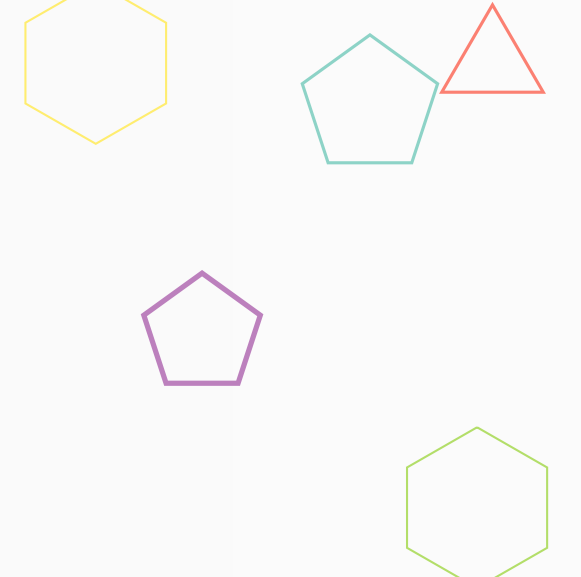[{"shape": "pentagon", "thickness": 1.5, "radius": 0.61, "center": [0.636, 0.816]}, {"shape": "triangle", "thickness": 1.5, "radius": 0.5, "center": [0.847, 0.89]}, {"shape": "hexagon", "thickness": 1, "radius": 0.7, "center": [0.821, 0.12]}, {"shape": "pentagon", "thickness": 2.5, "radius": 0.53, "center": [0.348, 0.421]}, {"shape": "hexagon", "thickness": 1, "radius": 0.7, "center": [0.165, 0.89]}]